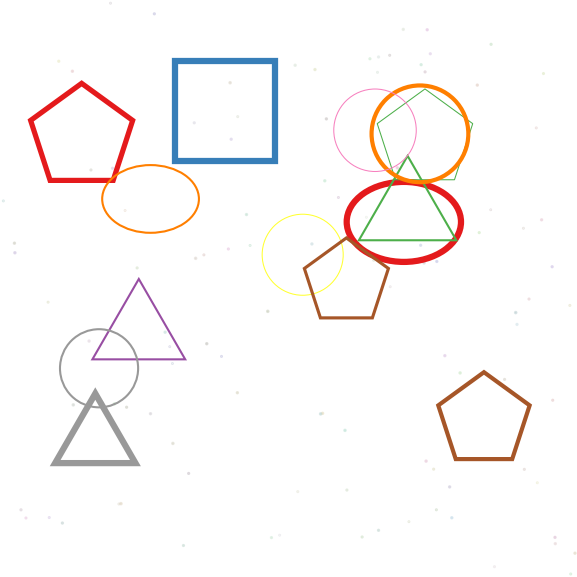[{"shape": "pentagon", "thickness": 2.5, "radius": 0.46, "center": [0.141, 0.762]}, {"shape": "oval", "thickness": 3, "radius": 0.49, "center": [0.699, 0.615]}, {"shape": "square", "thickness": 3, "radius": 0.43, "center": [0.39, 0.806]}, {"shape": "pentagon", "thickness": 0.5, "radius": 0.43, "center": [0.736, 0.758]}, {"shape": "triangle", "thickness": 1, "radius": 0.49, "center": [0.706, 0.632]}, {"shape": "triangle", "thickness": 1, "radius": 0.46, "center": [0.24, 0.423]}, {"shape": "circle", "thickness": 2, "radius": 0.42, "center": [0.727, 0.767]}, {"shape": "oval", "thickness": 1, "radius": 0.42, "center": [0.261, 0.655]}, {"shape": "circle", "thickness": 0.5, "radius": 0.35, "center": [0.524, 0.558]}, {"shape": "pentagon", "thickness": 1.5, "radius": 0.38, "center": [0.6, 0.511]}, {"shape": "pentagon", "thickness": 2, "radius": 0.42, "center": [0.838, 0.271]}, {"shape": "circle", "thickness": 0.5, "radius": 0.36, "center": [0.649, 0.774]}, {"shape": "triangle", "thickness": 3, "radius": 0.4, "center": [0.165, 0.237]}, {"shape": "circle", "thickness": 1, "radius": 0.34, "center": [0.172, 0.361]}]